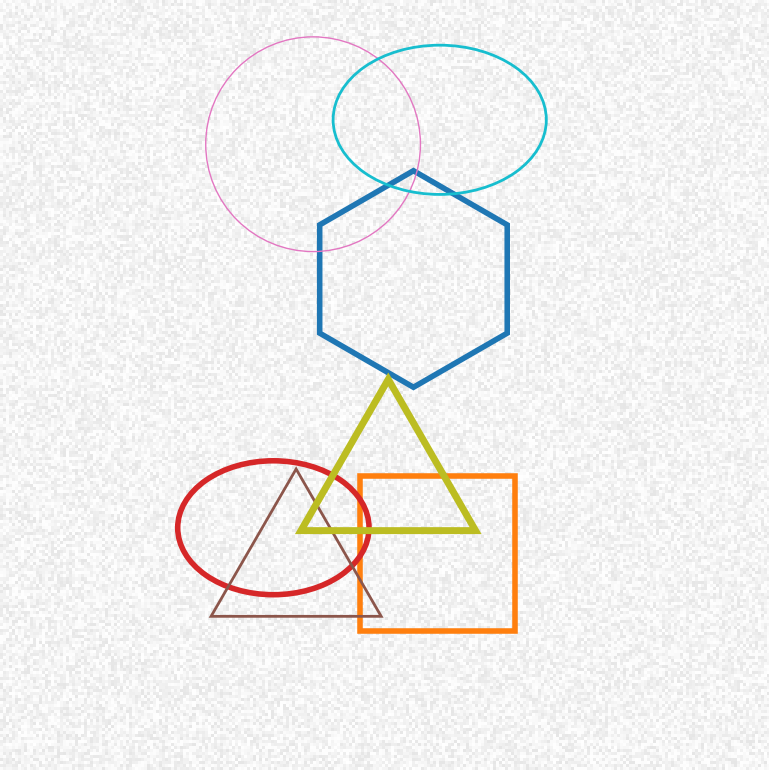[{"shape": "hexagon", "thickness": 2, "radius": 0.7, "center": [0.537, 0.638]}, {"shape": "square", "thickness": 2, "radius": 0.5, "center": [0.568, 0.281]}, {"shape": "oval", "thickness": 2, "radius": 0.62, "center": [0.355, 0.315]}, {"shape": "triangle", "thickness": 1, "radius": 0.64, "center": [0.385, 0.263]}, {"shape": "circle", "thickness": 0.5, "radius": 0.7, "center": [0.407, 0.813]}, {"shape": "triangle", "thickness": 2.5, "radius": 0.65, "center": [0.504, 0.376]}, {"shape": "oval", "thickness": 1, "radius": 0.69, "center": [0.571, 0.844]}]